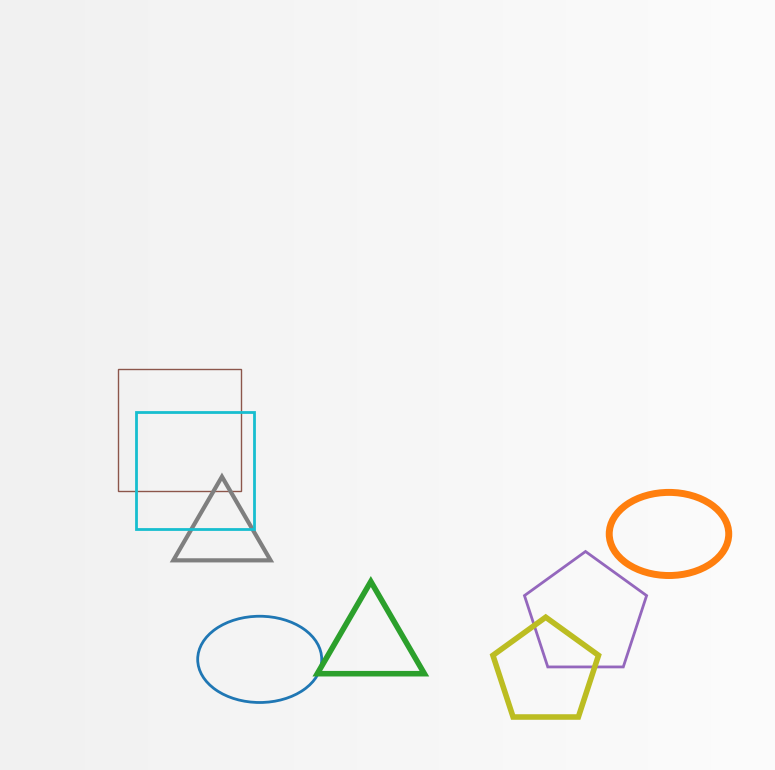[{"shape": "oval", "thickness": 1, "radius": 0.4, "center": [0.335, 0.144]}, {"shape": "oval", "thickness": 2.5, "radius": 0.39, "center": [0.863, 0.307]}, {"shape": "triangle", "thickness": 2, "radius": 0.4, "center": [0.478, 0.165]}, {"shape": "pentagon", "thickness": 1, "radius": 0.41, "center": [0.756, 0.201]}, {"shape": "square", "thickness": 0.5, "radius": 0.4, "center": [0.232, 0.442]}, {"shape": "triangle", "thickness": 1.5, "radius": 0.36, "center": [0.286, 0.308]}, {"shape": "pentagon", "thickness": 2, "radius": 0.36, "center": [0.704, 0.127]}, {"shape": "square", "thickness": 1, "radius": 0.38, "center": [0.251, 0.389]}]